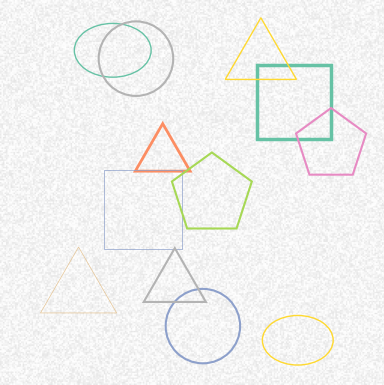[{"shape": "oval", "thickness": 1, "radius": 0.5, "center": [0.293, 0.869]}, {"shape": "square", "thickness": 2.5, "radius": 0.48, "center": [0.764, 0.735]}, {"shape": "triangle", "thickness": 2, "radius": 0.41, "center": [0.423, 0.597]}, {"shape": "square", "thickness": 0.5, "radius": 0.51, "center": [0.372, 0.457]}, {"shape": "circle", "thickness": 1.5, "radius": 0.48, "center": [0.527, 0.153]}, {"shape": "pentagon", "thickness": 1.5, "radius": 0.48, "center": [0.86, 0.624]}, {"shape": "pentagon", "thickness": 1.5, "radius": 0.55, "center": [0.55, 0.495]}, {"shape": "oval", "thickness": 1, "radius": 0.46, "center": [0.773, 0.116]}, {"shape": "triangle", "thickness": 1, "radius": 0.53, "center": [0.678, 0.847]}, {"shape": "triangle", "thickness": 0.5, "radius": 0.57, "center": [0.204, 0.244]}, {"shape": "circle", "thickness": 1.5, "radius": 0.48, "center": [0.353, 0.848]}, {"shape": "triangle", "thickness": 1.5, "radius": 0.47, "center": [0.454, 0.262]}]